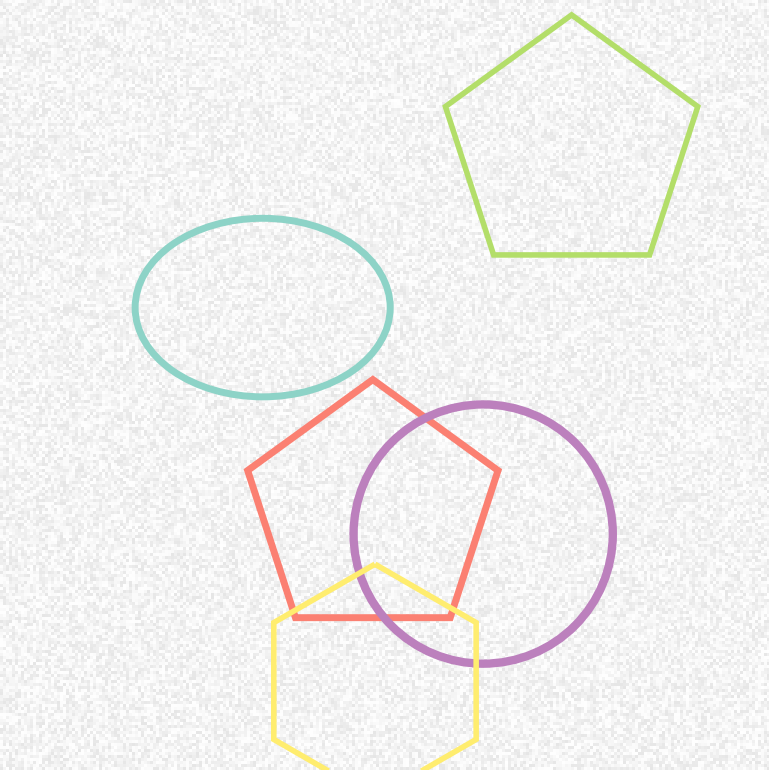[{"shape": "oval", "thickness": 2.5, "radius": 0.83, "center": [0.341, 0.601]}, {"shape": "pentagon", "thickness": 2.5, "radius": 0.85, "center": [0.484, 0.336]}, {"shape": "pentagon", "thickness": 2, "radius": 0.86, "center": [0.742, 0.808]}, {"shape": "circle", "thickness": 3, "radius": 0.84, "center": [0.628, 0.306]}, {"shape": "hexagon", "thickness": 2, "radius": 0.76, "center": [0.487, 0.116]}]